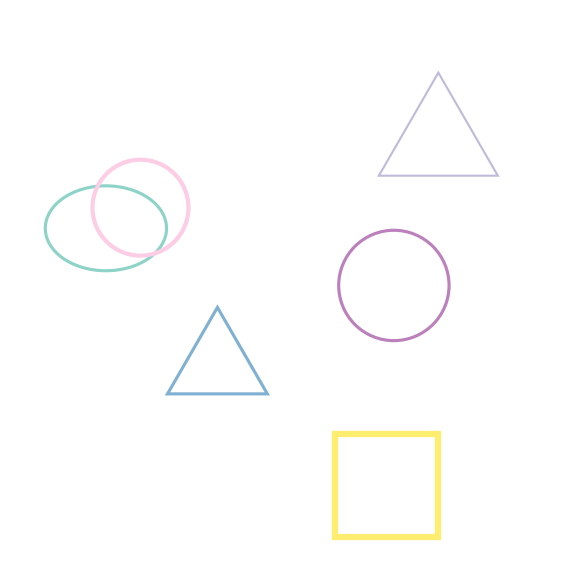[{"shape": "oval", "thickness": 1.5, "radius": 0.52, "center": [0.183, 0.604]}, {"shape": "triangle", "thickness": 1, "radius": 0.59, "center": [0.759, 0.754]}, {"shape": "triangle", "thickness": 1.5, "radius": 0.5, "center": [0.377, 0.367]}, {"shape": "circle", "thickness": 2, "radius": 0.42, "center": [0.243, 0.64]}, {"shape": "circle", "thickness": 1.5, "radius": 0.48, "center": [0.682, 0.505]}, {"shape": "square", "thickness": 3, "radius": 0.45, "center": [0.669, 0.159]}]